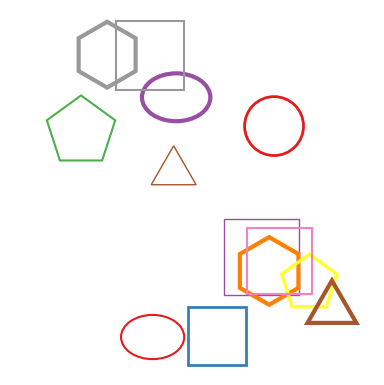[{"shape": "circle", "thickness": 2, "radius": 0.38, "center": [0.712, 0.673]}, {"shape": "oval", "thickness": 1.5, "radius": 0.41, "center": [0.396, 0.125]}, {"shape": "square", "thickness": 2, "radius": 0.38, "center": [0.563, 0.127]}, {"shape": "pentagon", "thickness": 1.5, "radius": 0.47, "center": [0.21, 0.659]}, {"shape": "square", "thickness": 1, "radius": 0.49, "center": [0.679, 0.332]}, {"shape": "oval", "thickness": 3, "radius": 0.44, "center": [0.458, 0.747]}, {"shape": "hexagon", "thickness": 3, "radius": 0.44, "center": [0.699, 0.296]}, {"shape": "pentagon", "thickness": 2.5, "radius": 0.38, "center": [0.803, 0.264]}, {"shape": "triangle", "thickness": 3, "radius": 0.37, "center": [0.862, 0.198]}, {"shape": "triangle", "thickness": 1, "radius": 0.34, "center": [0.451, 0.554]}, {"shape": "square", "thickness": 1.5, "radius": 0.42, "center": [0.727, 0.322]}, {"shape": "hexagon", "thickness": 3, "radius": 0.43, "center": [0.278, 0.858]}, {"shape": "square", "thickness": 1.5, "radius": 0.45, "center": [0.39, 0.856]}]